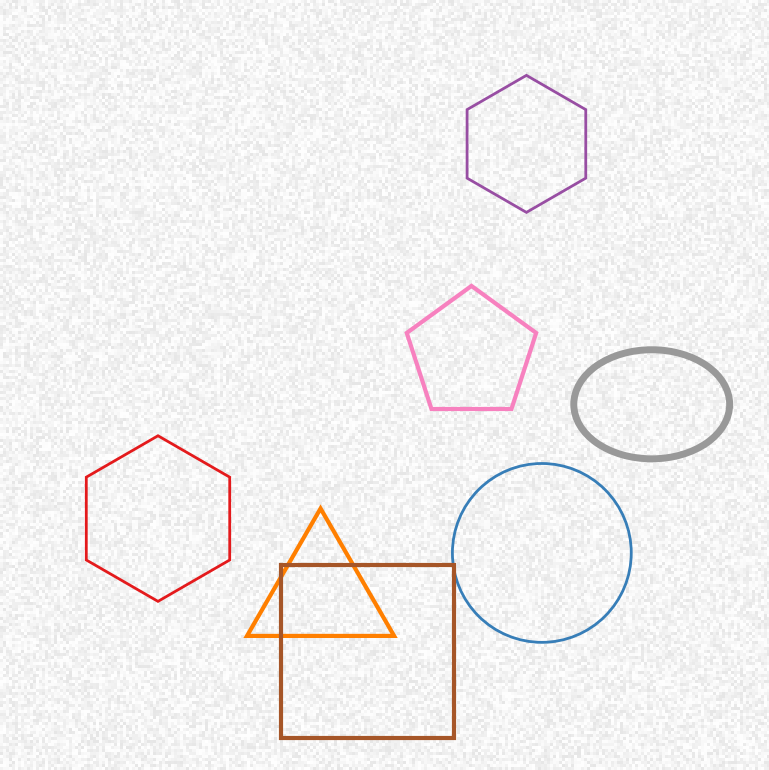[{"shape": "hexagon", "thickness": 1, "radius": 0.54, "center": [0.205, 0.327]}, {"shape": "circle", "thickness": 1, "radius": 0.58, "center": [0.704, 0.282]}, {"shape": "hexagon", "thickness": 1, "radius": 0.44, "center": [0.684, 0.813]}, {"shape": "triangle", "thickness": 1.5, "radius": 0.55, "center": [0.416, 0.229]}, {"shape": "square", "thickness": 1.5, "radius": 0.56, "center": [0.478, 0.153]}, {"shape": "pentagon", "thickness": 1.5, "radius": 0.44, "center": [0.612, 0.54]}, {"shape": "oval", "thickness": 2.5, "radius": 0.51, "center": [0.846, 0.475]}]